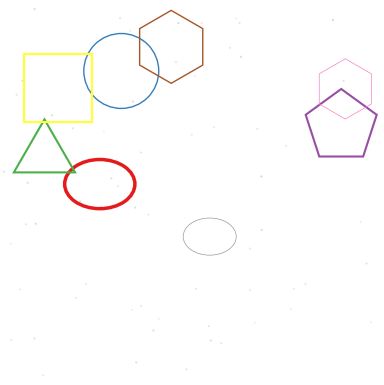[{"shape": "oval", "thickness": 2.5, "radius": 0.46, "center": [0.259, 0.522]}, {"shape": "circle", "thickness": 1, "radius": 0.49, "center": [0.315, 0.816]}, {"shape": "triangle", "thickness": 1.5, "radius": 0.46, "center": [0.115, 0.598]}, {"shape": "pentagon", "thickness": 1.5, "radius": 0.48, "center": [0.886, 0.672]}, {"shape": "square", "thickness": 1.5, "radius": 0.44, "center": [0.151, 0.771]}, {"shape": "hexagon", "thickness": 1, "radius": 0.47, "center": [0.445, 0.878]}, {"shape": "hexagon", "thickness": 0.5, "radius": 0.39, "center": [0.897, 0.769]}, {"shape": "oval", "thickness": 0.5, "radius": 0.34, "center": [0.545, 0.385]}]